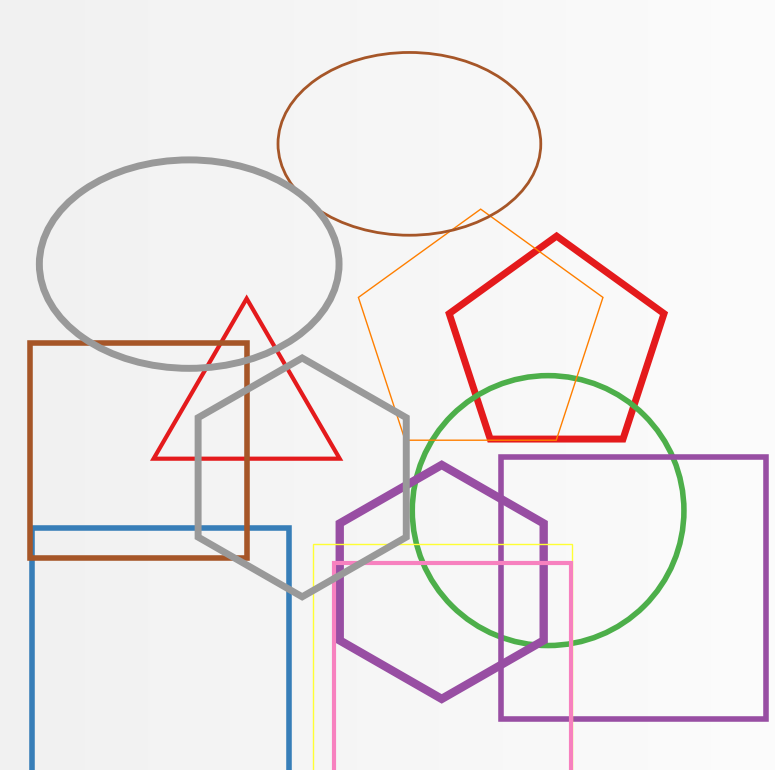[{"shape": "pentagon", "thickness": 2.5, "radius": 0.73, "center": [0.718, 0.548]}, {"shape": "triangle", "thickness": 1.5, "radius": 0.69, "center": [0.318, 0.474]}, {"shape": "square", "thickness": 2, "radius": 0.83, "center": [0.207, 0.149]}, {"shape": "circle", "thickness": 2, "radius": 0.88, "center": [0.707, 0.337]}, {"shape": "hexagon", "thickness": 3, "radius": 0.76, "center": [0.57, 0.244]}, {"shape": "square", "thickness": 2, "radius": 0.85, "center": [0.817, 0.236]}, {"shape": "pentagon", "thickness": 0.5, "radius": 0.83, "center": [0.62, 0.563]}, {"shape": "square", "thickness": 0.5, "radius": 0.83, "center": [0.571, 0.127]}, {"shape": "oval", "thickness": 1, "radius": 0.85, "center": [0.528, 0.813]}, {"shape": "square", "thickness": 2, "radius": 0.7, "center": [0.178, 0.415]}, {"shape": "square", "thickness": 1.5, "radius": 0.77, "center": [0.584, 0.116]}, {"shape": "oval", "thickness": 2.5, "radius": 0.97, "center": [0.244, 0.657]}, {"shape": "hexagon", "thickness": 2.5, "radius": 0.78, "center": [0.39, 0.38]}]